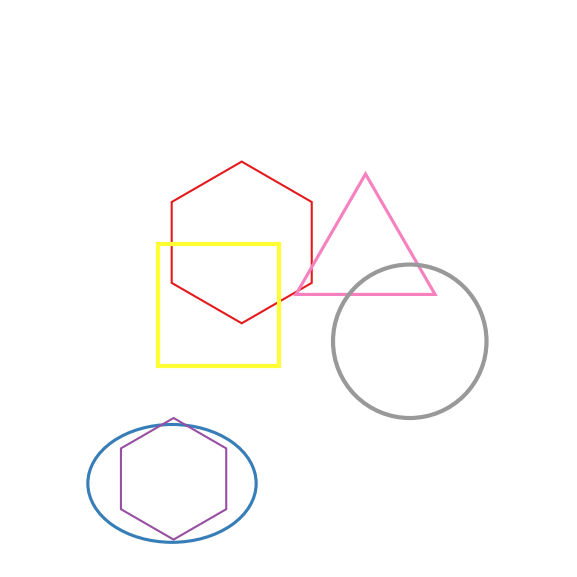[{"shape": "hexagon", "thickness": 1, "radius": 0.7, "center": [0.419, 0.579]}, {"shape": "oval", "thickness": 1.5, "radius": 0.73, "center": [0.298, 0.162]}, {"shape": "hexagon", "thickness": 1, "radius": 0.53, "center": [0.301, 0.17]}, {"shape": "square", "thickness": 2, "radius": 0.53, "center": [0.379, 0.471]}, {"shape": "triangle", "thickness": 1.5, "radius": 0.7, "center": [0.633, 0.559]}, {"shape": "circle", "thickness": 2, "radius": 0.66, "center": [0.71, 0.408]}]